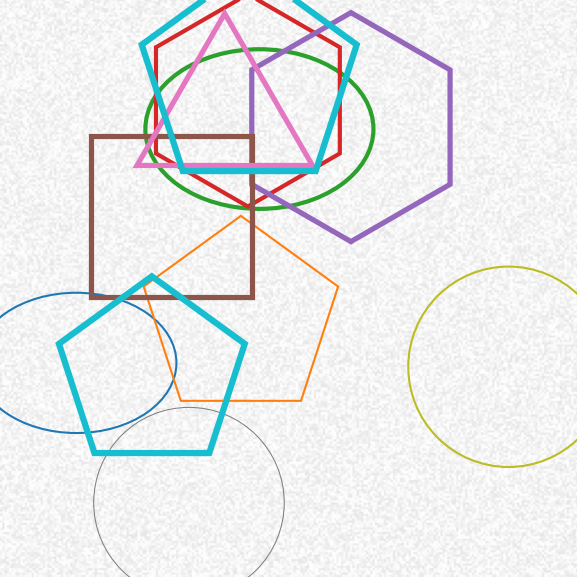[{"shape": "oval", "thickness": 1, "radius": 0.87, "center": [0.132, 0.371]}, {"shape": "pentagon", "thickness": 1, "radius": 0.89, "center": [0.417, 0.448]}, {"shape": "oval", "thickness": 2, "radius": 0.99, "center": [0.449, 0.776]}, {"shape": "hexagon", "thickness": 2, "radius": 0.92, "center": [0.429, 0.825]}, {"shape": "hexagon", "thickness": 2.5, "radius": 0.99, "center": [0.608, 0.779]}, {"shape": "square", "thickness": 2.5, "radius": 0.7, "center": [0.297, 0.625]}, {"shape": "triangle", "thickness": 2.5, "radius": 0.88, "center": [0.389, 0.8]}, {"shape": "circle", "thickness": 0.5, "radius": 0.82, "center": [0.327, 0.129]}, {"shape": "circle", "thickness": 1, "radius": 0.87, "center": [0.88, 0.364]}, {"shape": "pentagon", "thickness": 3, "radius": 0.85, "center": [0.263, 0.351]}, {"shape": "pentagon", "thickness": 3, "radius": 0.98, "center": [0.432, 0.861]}]